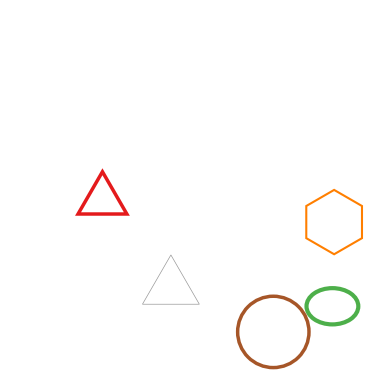[{"shape": "triangle", "thickness": 2.5, "radius": 0.37, "center": [0.266, 0.481]}, {"shape": "oval", "thickness": 3, "radius": 0.34, "center": [0.863, 0.204]}, {"shape": "hexagon", "thickness": 1.5, "radius": 0.42, "center": [0.868, 0.423]}, {"shape": "circle", "thickness": 2.5, "radius": 0.46, "center": [0.71, 0.138]}, {"shape": "triangle", "thickness": 0.5, "radius": 0.43, "center": [0.444, 0.252]}]